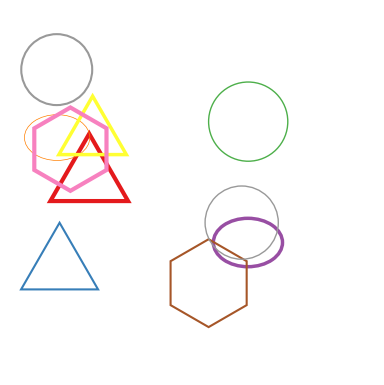[{"shape": "triangle", "thickness": 3, "radius": 0.58, "center": [0.232, 0.536]}, {"shape": "triangle", "thickness": 1.5, "radius": 0.58, "center": [0.155, 0.306]}, {"shape": "circle", "thickness": 1, "radius": 0.51, "center": [0.645, 0.684]}, {"shape": "oval", "thickness": 2.5, "radius": 0.45, "center": [0.644, 0.37]}, {"shape": "oval", "thickness": 0.5, "radius": 0.42, "center": [0.148, 0.643]}, {"shape": "triangle", "thickness": 2.5, "radius": 0.51, "center": [0.241, 0.649]}, {"shape": "hexagon", "thickness": 1.5, "radius": 0.57, "center": [0.542, 0.265]}, {"shape": "hexagon", "thickness": 3, "radius": 0.54, "center": [0.183, 0.613]}, {"shape": "circle", "thickness": 1, "radius": 0.48, "center": [0.628, 0.422]}, {"shape": "circle", "thickness": 1.5, "radius": 0.46, "center": [0.147, 0.819]}]